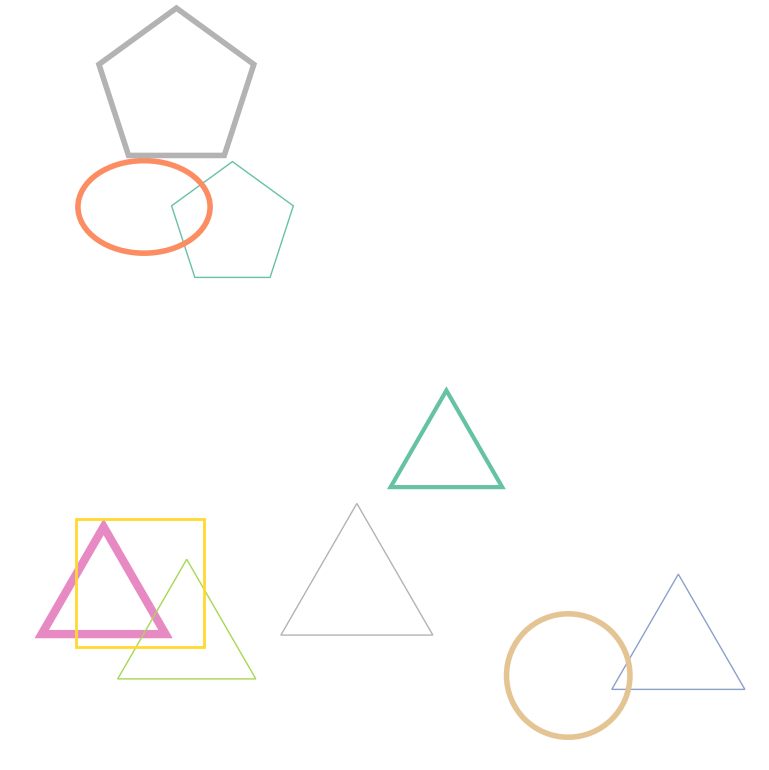[{"shape": "triangle", "thickness": 1.5, "radius": 0.42, "center": [0.58, 0.409]}, {"shape": "pentagon", "thickness": 0.5, "radius": 0.42, "center": [0.302, 0.707]}, {"shape": "oval", "thickness": 2, "radius": 0.43, "center": [0.187, 0.731]}, {"shape": "triangle", "thickness": 0.5, "radius": 0.5, "center": [0.881, 0.155]}, {"shape": "triangle", "thickness": 3, "radius": 0.46, "center": [0.135, 0.223]}, {"shape": "triangle", "thickness": 0.5, "radius": 0.52, "center": [0.243, 0.17]}, {"shape": "square", "thickness": 1, "radius": 0.41, "center": [0.182, 0.243]}, {"shape": "circle", "thickness": 2, "radius": 0.4, "center": [0.738, 0.123]}, {"shape": "triangle", "thickness": 0.5, "radius": 0.57, "center": [0.463, 0.232]}, {"shape": "pentagon", "thickness": 2, "radius": 0.53, "center": [0.229, 0.884]}]